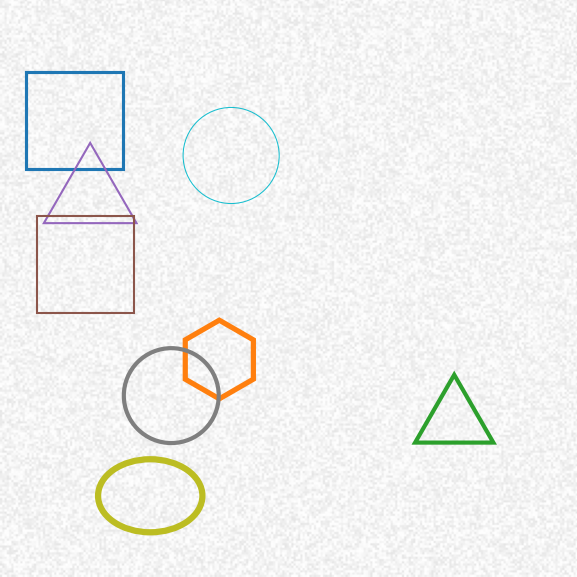[{"shape": "square", "thickness": 1.5, "radius": 0.42, "center": [0.129, 0.79]}, {"shape": "hexagon", "thickness": 2.5, "radius": 0.34, "center": [0.38, 0.377]}, {"shape": "triangle", "thickness": 2, "radius": 0.39, "center": [0.787, 0.272]}, {"shape": "triangle", "thickness": 1, "radius": 0.46, "center": [0.156, 0.659]}, {"shape": "square", "thickness": 1, "radius": 0.42, "center": [0.148, 0.541]}, {"shape": "circle", "thickness": 2, "radius": 0.41, "center": [0.297, 0.314]}, {"shape": "oval", "thickness": 3, "radius": 0.45, "center": [0.26, 0.141]}, {"shape": "circle", "thickness": 0.5, "radius": 0.42, "center": [0.4, 0.73]}]